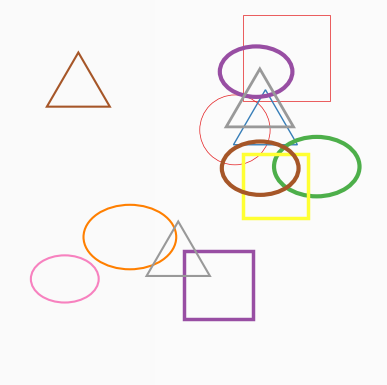[{"shape": "square", "thickness": 0.5, "radius": 0.56, "center": [0.739, 0.85]}, {"shape": "circle", "thickness": 0.5, "radius": 0.45, "center": [0.606, 0.663]}, {"shape": "triangle", "thickness": 1, "radius": 0.48, "center": [0.685, 0.672]}, {"shape": "oval", "thickness": 3, "radius": 0.55, "center": [0.817, 0.567]}, {"shape": "oval", "thickness": 3, "radius": 0.47, "center": [0.661, 0.814]}, {"shape": "square", "thickness": 2.5, "radius": 0.44, "center": [0.563, 0.259]}, {"shape": "oval", "thickness": 1.5, "radius": 0.6, "center": [0.335, 0.384]}, {"shape": "square", "thickness": 2.5, "radius": 0.41, "center": [0.711, 0.517]}, {"shape": "triangle", "thickness": 1.5, "radius": 0.47, "center": [0.202, 0.77]}, {"shape": "oval", "thickness": 3, "radius": 0.5, "center": [0.671, 0.563]}, {"shape": "oval", "thickness": 1.5, "radius": 0.44, "center": [0.167, 0.275]}, {"shape": "triangle", "thickness": 1.5, "radius": 0.47, "center": [0.46, 0.33]}, {"shape": "triangle", "thickness": 2, "radius": 0.5, "center": [0.671, 0.721]}]